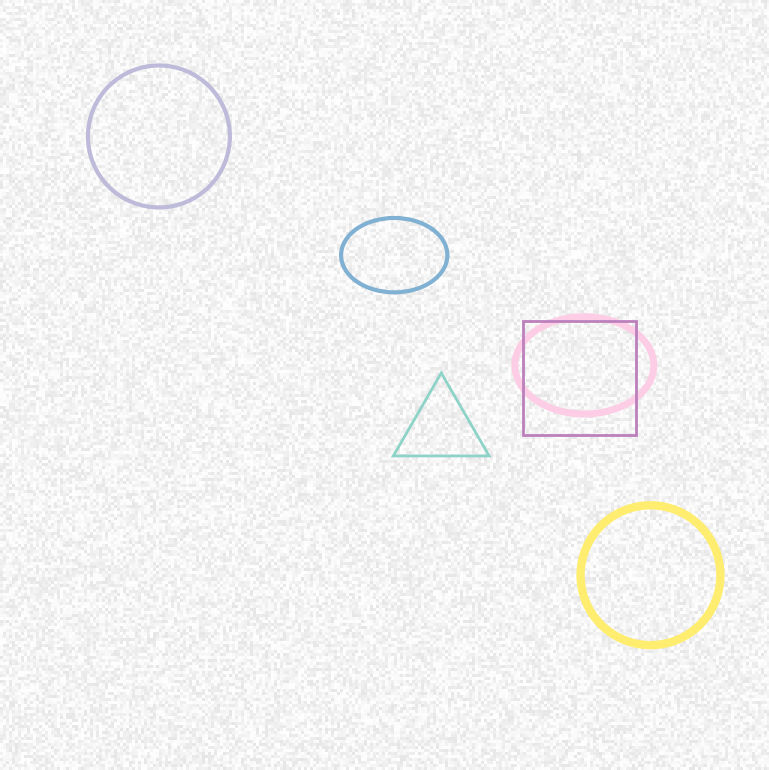[{"shape": "triangle", "thickness": 1, "radius": 0.36, "center": [0.573, 0.444]}, {"shape": "circle", "thickness": 1.5, "radius": 0.46, "center": [0.206, 0.823]}, {"shape": "oval", "thickness": 1.5, "radius": 0.35, "center": [0.512, 0.669]}, {"shape": "oval", "thickness": 2.5, "radius": 0.45, "center": [0.759, 0.526]}, {"shape": "square", "thickness": 1, "radius": 0.37, "center": [0.753, 0.509]}, {"shape": "circle", "thickness": 3, "radius": 0.45, "center": [0.845, 0.253]}]